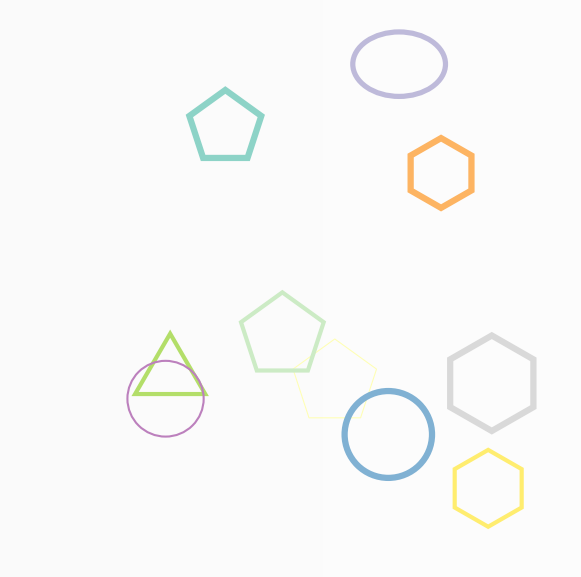[{"shape": "pentagon", "thickness": 3, "radius": 0.33, "center": [0.388, 0.778]}, {"shape": "pentagon", "thickness": 0.5, "radius": 0.38, "center": [0.576, 0.337]}, {"shape": "oval", "thickness": 2.5, "radius": 0.4, "center": [0.687, 0.888]}, {"shape": "circle", "thickness": 3, "radius": 0.38, "center": [0.668, 0.247]}, {"shape": "hexagon", "thickness": 3, "radius": 0.3, "center": [0.759, 0.7]}, {"shape": "triangle", "thickness": 2, "radius": 0.35, "center": [0.293, 0.352]}, {"shape": "hexagon", "thickness": 3, "radius": 0.41, "center": [0.846, 0.336]}, {"shape": "circle", "thickness": 1, "radius": 0.33, "center": [0.285, 0.309]}, {"shape": "pentagon", "thickness": 2, "radius": 0.37, "center": [0.486, 0.418]}, {"shape": "hexagon", "thickness": 2, "radius": 0.33, "center": [0.84, 0.154]}]